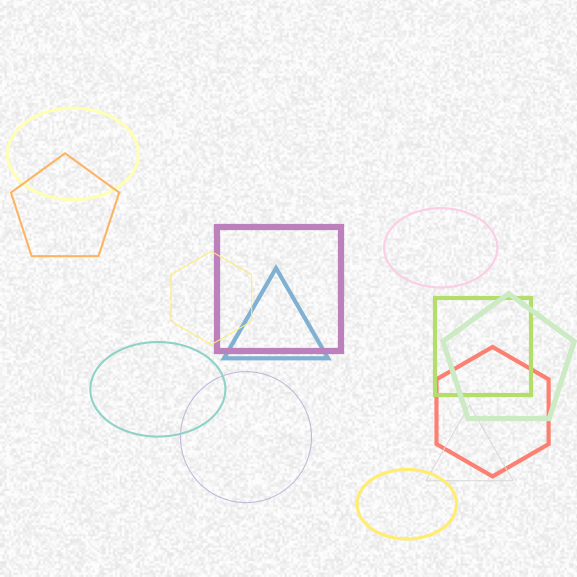[{"shape": "oval", "thickness": 1, "radius": 0.58, "center": [0.273, 0.325]}, {"shape": "oval", "thickness": 1.5, "radius": 0.57, "center": [0.126, 0.733]}, {"shape": "circle", "thickness": 0.5, "radius": 0.57, "center": [0.426, 0.242]}, {"shape": "hexagon", "thickness": 2, "radius": 0.56, "center": [0.853, 0.286]}, {"shape": "triangle", "thickness": 2, "radius": 0.52, "center": [0.478, 0.431]}, {"shape": "pentagon", "thickness": 1, "radius": 0.49, "center": [0.113, 0.635]}, {"shape": "square", "thickness": 2, "radius": 0.42, "center": [0.836, 0.4]}, {"shape": "oval", "thickness": 1, "radius": 0.49, "center": [0.763, 0.57]}, {"shape": "triangle", "thickness": 0.5, "radius": 0.44, "center": [0.813, 0.21]}, {"shape": "square", "thickness": 3, "radius": 0.54, "center": [0.483, 0.499]}, {"shape": "pentagon", "thickness": 2.5, "radius": 0.6, "center": [0.881, 0.371]}, {"shape": "oval", "thickness": 1.5, "radius": 0.43, "center": [0.704, 0.126]}, {"shape": "hexagon", "thickness": 0.5, "radius": 0.4, "center": [0.366, 0.483]}]